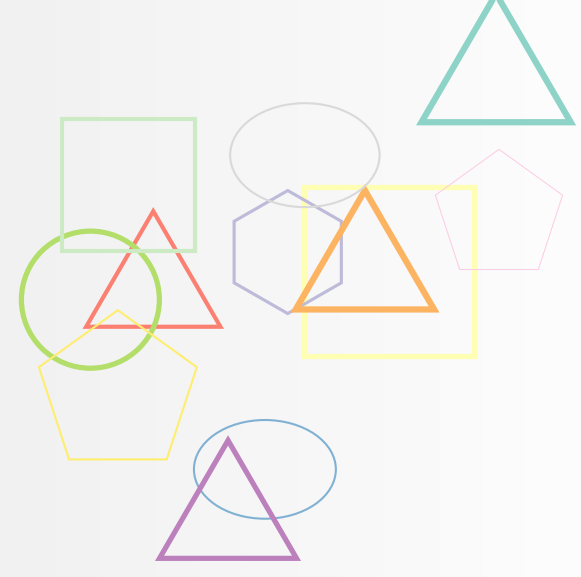[{"shape": "triangle", "thickness": 3, "radius": 0.74, "center": [0.854, 0.862]}, {"shape": "square", "thickness": 2.5, "radius": 0.73, "center": [0.669, 0.529]}, {"shape": "hexagon", "thickness": 1.5, "radius": 0.53, "center": [0.495, 0.563]}, {"shape": "triangle", "thickness": 2, "radius": 0.67, "center": [0.264, 0.5]}, {"shape": "oval", "thickness": 1, "radius": 0.61, "center": [0.456, 0.186]}, {"shape": "triangle", "thickness": 3, "radius": 0.69, "center": [0.628, 0.532]}, {"shape": "circle", "thickness": 2.5, "radius": 0.59, "center": [0.156, 0.48]}, {"shape": "pentagon", "thickness": 0.5, "radius": 0.58, "center": [0.858, 0.626]}, {"shape": "oval", "thickness": 1, "radius": 0.64, "center": [0.524, 0.73]}, {"shape": "triangle", "thickness": 2.5, "radius": 0.68, "center": [0.392, 0.1]}, {"shape": "square", "thickness": 2, "radius": 0.57, "center": [0.221, 0.679]}, {"shape": "pentagon", "thickness": 1, "radius": 0.71, "center": [0.203, 0.319]}]